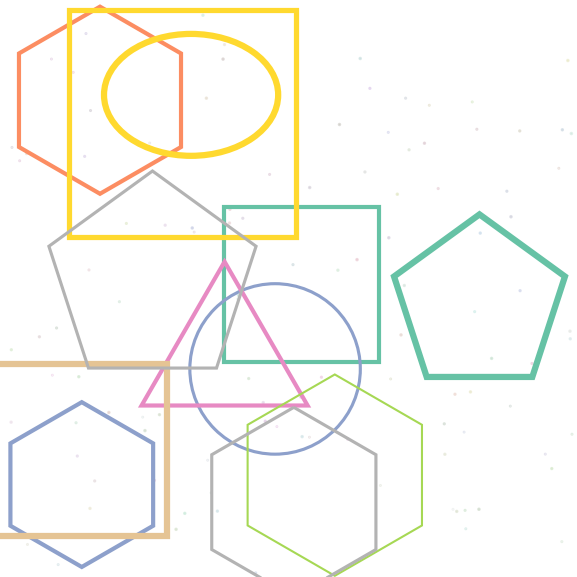[{"shape": "square", "thickness": 2, "radius": 0.67, "center": [0.522, 0.506]}, {"shape": "pentagon", "thickness": 3, "radius": 0.78, "center": [0.83, 0.472]}, {"shape": "hexagon", "thickness": 2, "radius": 0.81, "center": [0.173, 0.826]}, {"shape": "circle", "thickness": 1.5, "radius": 0.74, "center": [0.476, 0.36]}, {"shape": "hexagon", "thickness": 2, "radius": 0.71, "center": [0.142, 0.16]}, {"shape": "triangle", "thickness": 2, "radius": 0.83, "center": [0.389, 0.38]}, {"shape": "hexagon", "thickness": 1, "radius": 0.87, "center": [0.58, 0.176]}, {"shape": "square", "thickness": 2.5, "radius": 0.98, "center": [0.316, 0.785]}, {"shape": "oval", "thickness": 3, "radius": 0.75, "center": [0.331, 0.835]}, {"shape": "square", "thickness": 3, "radius": 0.75, "center": [0.14, 0.219]}, {"shape": "pentagon", "thickness": 1.5, "radius": 0.94, "center": [0.264, 0.514]}, {"shape": "hexagon", "thickness": 1.5, "radius": 0.82, "center": [0.509, 0.13]}]